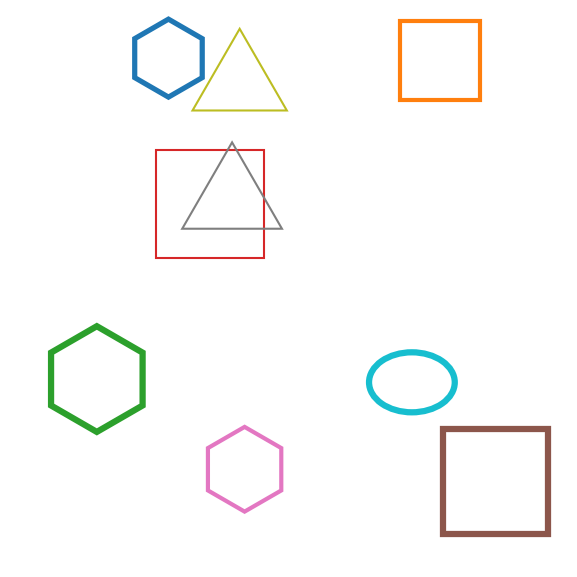[{"shape": "hexagon", "thickness": 2.5, "radius": 0.34, "center": [0.292, 0.898]}, {"shape": "square", "thickness": 2, "radius": 0.34, "center": [0.762, 0.895]}, {"shape": "hexagon", "thickness": 3, "radius": 0.46, "center": [0.168, 0.343]}, {"shape": "square", "thickness": 1, "radius": 0.47, "center": [0.364, 0.645]}, {"shape": "square", "thickness": 3, "radius": 0.45, "center": [0.858, 0.165]}, {"shape": "hexagon", "thickness": 2, "radius": 0.37, "center": [0.424, 0.187]}, {"shape": "triangle", "thickness": 1, "radius": 0.5, "center": [0.402, 0.653]}, {"shape": "triangle", "thickness": 1, "radius": 0.47, "center": [0.415, 0.855]}, {"shape": "oval", "thickness": 3, "radius": 0.37, "center": [0.713, 0.337]}]